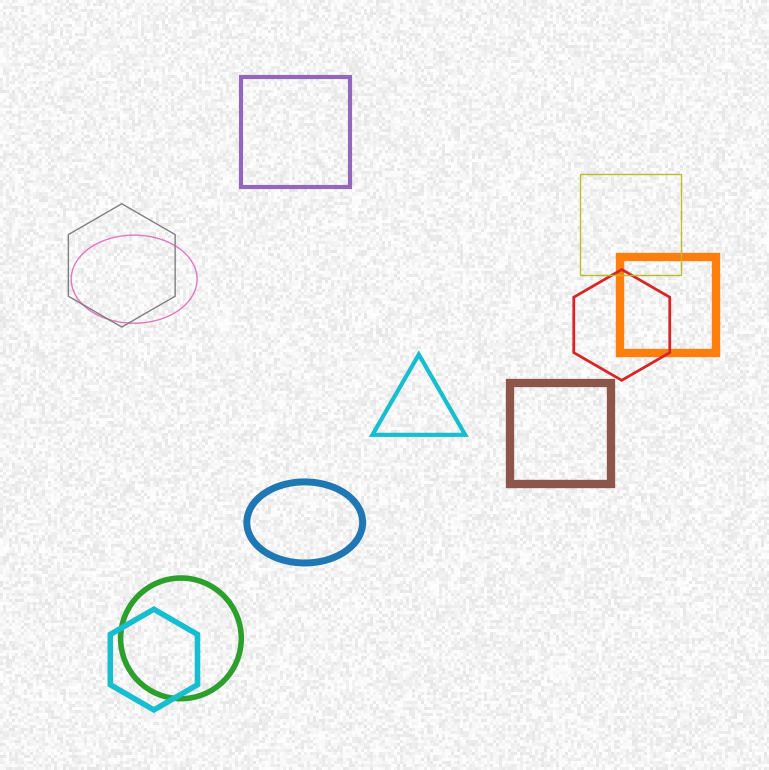[{"shape": "oval", "thickness": 2.5, "radius": 0.38, "center": [0.396, 0.322]}, {"shape": "square", "thickness": 3, "radius": 0.31, "center": [0.867, 0.604]}, {"shape": "circle", "thickness": 2, "radius": 0.39, "center": [0.235, 0.171]}, {"shape": "hexagon", "thickness": 1, "radius": 0.36, "center": [0.807, 0.578]}, {"shape": "square", "thickness": 1.5, "radius": 0.36, "center": [0.384, 0.828]}, {"shape": "square", "thickness": 3, "radius": 0.33, "center": [0.728, 0.437]}, {"shape": "oval", "thickness": 0.5, "radius": 0.41, "center": [0.174, 0.637]}, {"shape": "hexagon", "thickness": 0.5, "radius": 0.4, "center": [0.158, 0.655]}, {"shape": "square", "thickness": 0.5, "radius": 0.33, "center": [0.819, 0.708]}, {"shape": "hexagon", "thickness": 2, "radius": 0.33, "center": [0.2, 0.143]}, {"shape": "triangle", "thickness": 1.5, "radius": 0.35, "center": [0.544, 0.47]}]